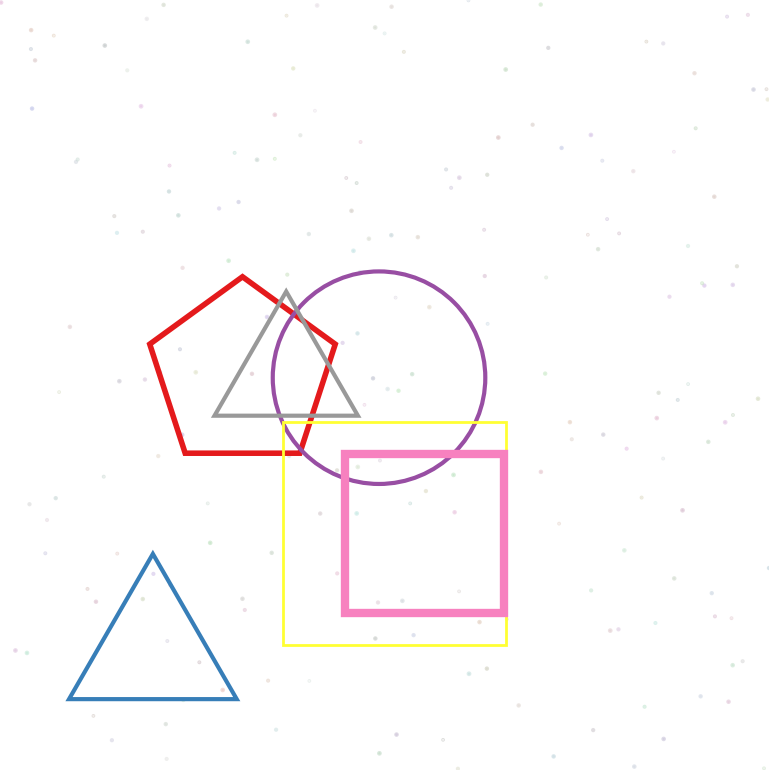[{"shape": "pentagon", "thickness": 2, "radius": 0.63, "center": [0.315, 0.514]}, {"shape": "triangle", "thickness": 1.5, "radius": 0.63, "center": [0.199, 0.155]}, {"shape": "circle", "thickness": 1.5, "radius": 0.69, "center": [0.492, 0.509]}, {"shape": "square", "thickness": 1, "radius": 0.72, "center": [0.512, 0.307]}, {"shape": "square", "thickness": 3, "radius": 0.52, "center": [0.551, 0.307]}, {"shape": "triangle", "thickness": 1.5, "radius": 0.54, "center": [0.372, 0.514]}]